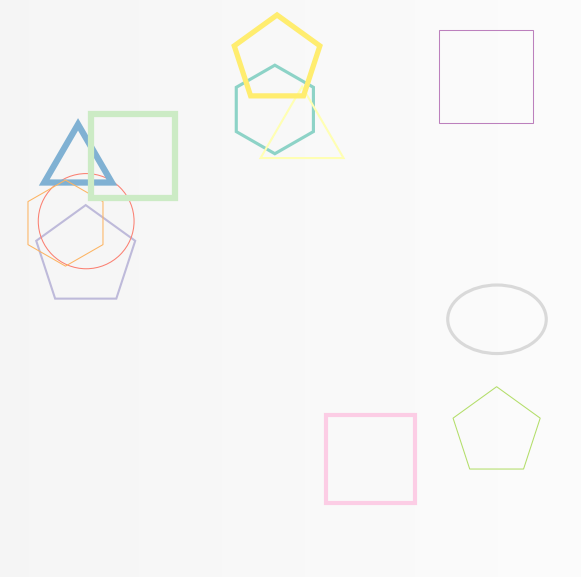[{"shape": "hexagon", "thickness": 1.5, "radius": 0.38, "center": [0.473, 0.81]}, {"shape": "triangle", "thickness": 1, "radius": 0.41, "center": [0.52, 0.767]}, {"shape": "pentagon", "thickness": 1, "radius": 0.45, "center": [0.147, 0.554]}, {"shape": "circle", "thickness": 0.5, "radius": 0.41, "center": [0.148, 0.616]}, {"shape": "triangle", "thickness": 3, "radius": 0.34, "center": [0.134, 0.717]}, {"shape": "hexagon", "thickness": 0.5, "radius": 0.37, "center": [0.113, 0.613]}, {"shape": "pentagon", "thickness": 0.5, "radius": 0.39, "center": [0.854, 0.251]}, {"shape": "square", "thickness": 2, "radius": 0.38, "center": [0.638, 0.204]}, {"shape": "oval", "thickness": 1.5, "radius": 0.42, "center": [0.855, 0.446]}, {"shape": "square", "thickness": 0.5, "radius": 0.41, "center": [0.836, 0.867]}, {"shape": "square", "thickness": 3, "radius": 0.36, "center": [0.229, 0.729]}, {"shape": "pentagon", "thickness": 2.5, "radius": 0.39, "center": [0.477, 0.896]}]